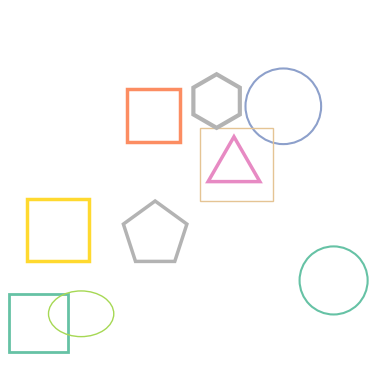[{"shape": "circle", "thickness": 1.5, "radius": 0.44, "center": [0.867, 0.272]}, {"shape": "square", "thickness": 2, "radius": 0.38, "center": [0.1, 0.161]}, {"shape": "square", "thickness": 2.5, "radius": 0.34, "center": [0.399, 0.701]}, {"shape": "circle", "thickness": 1.5, "radius": 0.49, "center": [0.736, 0.724]}, {"shape": "triangle", "thickness": 2.5, "radius": 0.39, "center": [0.608, 0.567]}, {"shape": "oval", "thickness": 1, "radius": 0.42, "center": [0.211, 0.185]}, {"shape": "square", "thickness": 2.5, "radius": 0.4, "center": [0.151, 0.402]}, {"shape": "square", "thickness": 1, "radius": 0.48, "center": [0.613, 0.574]}, {"shape": "hexagon", "thickness": 3, "radius": 0.35, "center": [0.563, 0.738]}, {"shape": "pentagon", "thickness": 2.5, "radius": 0.43, "center": [0.403, 0.391]}]